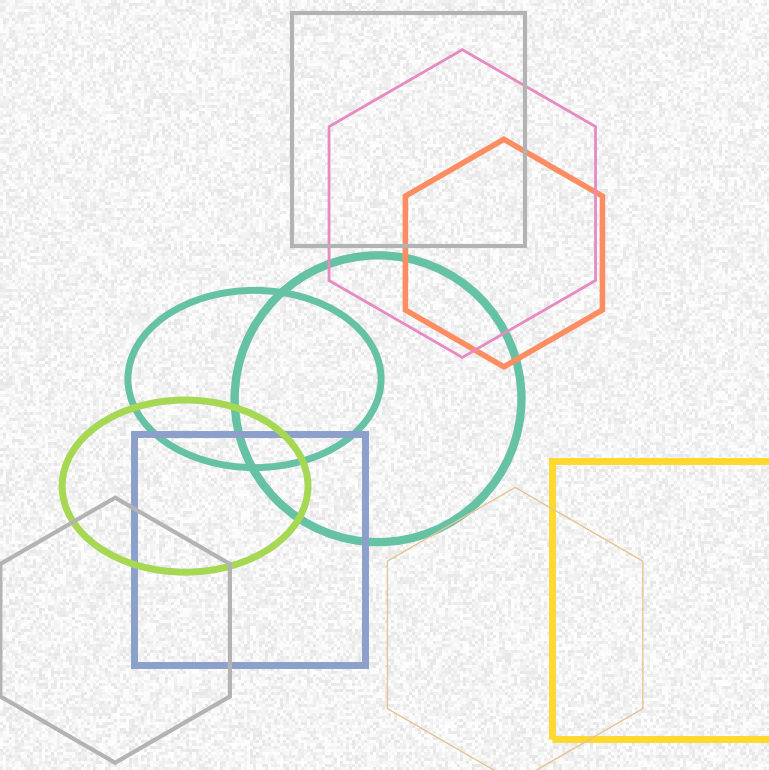[{"shape": "circle", "thickness": 3, "radius": 0.93, "center": [0.491, 0.482]}, {"shape": "oval", "thickness": 2.5, "radius": 0.82, "center": [0.331, 0.508]}, {"shape": "hexagon", "thickness": 2, "radius": 0.74, "center": [0.654, 0.671]}, {"shape": "square", "thickness": 2.5, "radius": 0.75, "center": [0.324, 0.286]}, {"shape": "hexagon", "thickness": 1, "radius": 1.0, "center": [0.6, 0.736]}, {"shape": "oval", "thickness": 2.5, "radius": 0.8, "center": [0.24, 0.369]}, {"shape": "square", "thickness": 2.5, "radius": 0.9, "center": [0.898, 0.221]}, {"shape": "hexagon", "thickness": 0.5, "radius": 0.96, "center": [0.669, 0.175]}, {"shape": "hexagon", "thickness": 1.5, "radius": 0.86, "center": [0.15, 0.182]}, {"shape": "square", "thickness": 1.5, "radius": 0.76, "center": [0.531, 0.832]}]